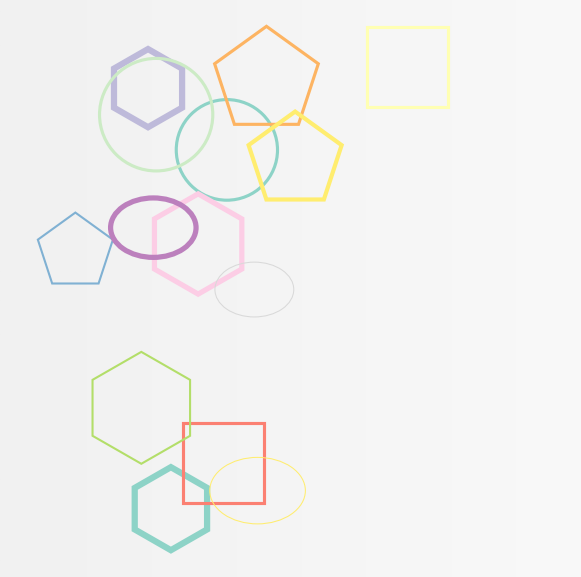[{"shape": "circle", "thickness": 1.5, "radius": 0.44, "center": [0.39, 0.74]}, {"shape": "hexagon", "thickness": 3, "radius": 0.36, "center": [0.294, 0.118]}, {"shape": "square", "thickness": 1.5, "radius": 0.35, "center": [0.701, 0.883]}, {"shape": "hexagon", "thickness": 3, "radius": 0.34, "center": [0.255, 0.847]}, {"shape": "square", "thickness": 1.5, "radius": 0.34, "center": [0.385, 0.198]}, {"shape": "pentagon", "thickness": 1, "radius": 0.34, "center": [0.13, 0.563]}, {"shape": "pentagon", "thickness": 1.5, "radius": 0.47, "center": [0.458, 0.86]}, {"shape": "hexagon", "thickness": 1, "radius": 0.48, "center": [0.243, 0.293]}, {"shape": "hexagon", "thickness": 2.5, "radius": 0.43, "center": [0.341, 0.577]}, {"shape": "oval", "thickness": 0.5, "radius": 0.34, "center": [0.438, 0.498]}, {"shape": "oval", "thickness": 2.5, "radius": 0.37, "center": [0.264, 0.605]}, {"shape": "circle", "thickness": 1.5, "radius": 0.49, "center": [0.269, 0.801]}, {"shape": "oval", "thickness": 0.5, "radius": 0.41, "center": [0.443, 0.15]}, {"shape": "pentagon", "thickness": 2, "radius": 0.42, "center": [0.508, 0.722]}]